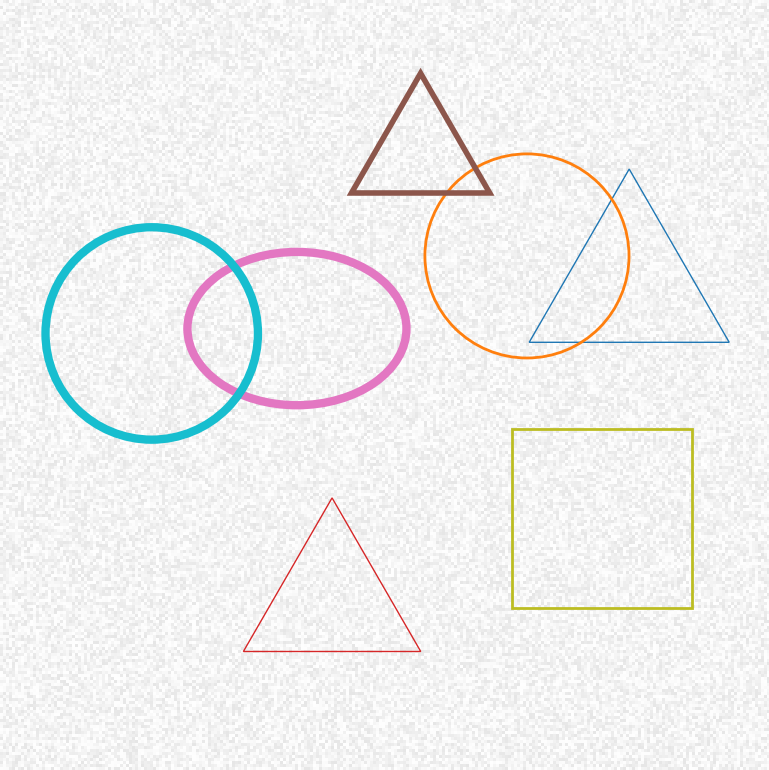[{"shape": "triangle", "thickness": 0.5, "radius": 0.75, "center": [0.817, 0.63]}, {"shape": "circle", "thickness": 1, "radius": 0.66, "center": [0.684, 0.668]}, {"shape": "triangle", "thickness": 0.5, "radius": 0.66, "center": [0.431, 0.22]}, {"shape": "triangle", "thickness": 2, "radius": 0.52, "center": [0.546, 0.801]}, {"shape": "oval", "thickness": 3, "radius": 0.71, "center": [0.386, 0.573]}, {"shape": "square", "thickness": 1, "radius": 0.58, "center": [0.782, 0.326]}, {"shape": "circle", "thickness": 3, "radius": 0.69, "center": [0.197, 0.567]}]